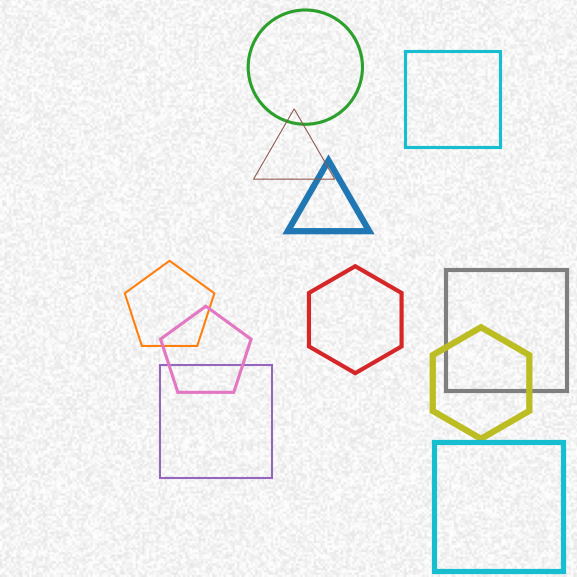[{"shape": "triangle", "thickness": 3, "radius": 0.41, "center": [0.569, 0.64]}, {"shape": "pentagon", "thickness": 1, "radius": 0.41, "center": [0.294, 0.466]}, {"shape": "circle", "thickness": 1.5, "radius": 0.49, "center": [0.529, 0.883]}, {"shape": "hexagon", "thickness": 2, "radius": 0.46, "center": [0.615, 0.446]}, {"shape": "square", "thickness": 1, "radius": 0.49, "center": [0.374, 0.269]}, {"shape": "triangle", "thickness": 0.5, "radius": 0.41, "center": [0.509, 0.729]}, {"shape": "pentagon", "thickness": 1.5, "radius": 0.41, "center": [0.356, 0.386]}, {"shape": "square", "thickness": 2, "radius": 0.52, "center": [0.877, 0.427]}, {"shape": "hexagon", "thickness": 3, "radius": 0.48, "center": [0.833, 0.336]}, {"shape": "square", "thickness": 1.5, "radius": 0.41, "center": [0.784, 0.828]}, {"shape": "square", "thickness": 2.5, "radius": 0.56, "center": [0.863, 0.122]}]